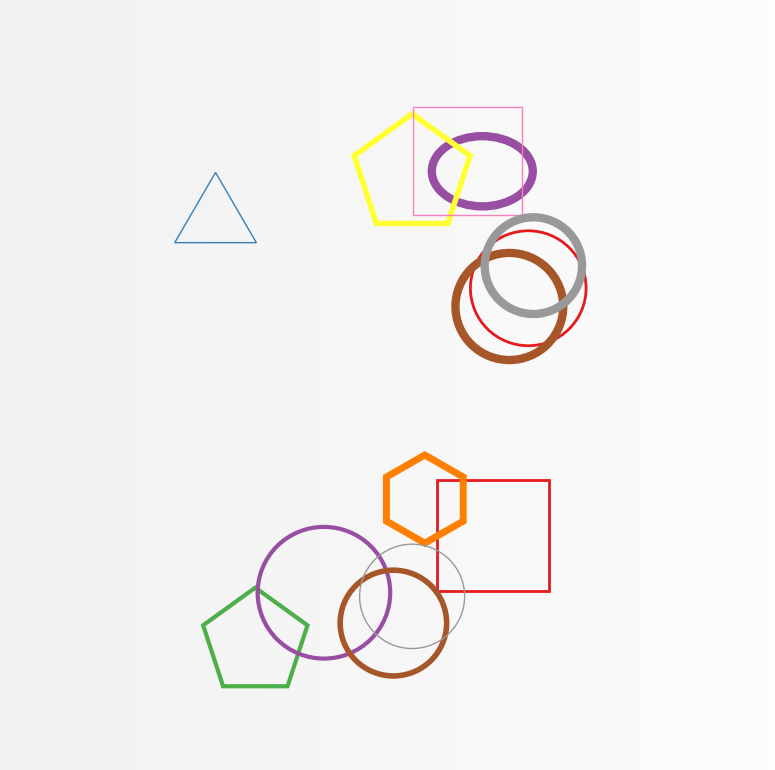[{"shape": "circle", "thickness": 1, "radius": 0.37, "center": [0.682, 0.626]}, {"shape": "square", "thickness": 1, "radius": 0.36, "center": [0.636, 0.305]}, {"shape": "triangle", "thickness": 0.5, "radius": 0.3, "center": [0.278, 0.715]}, {"shape": "pentagon", "thickness": 1.5, "radius": 0.35, "center": [0.329, 0.166]}, {"shape": "oval", "thickness": 3, "radius": 0.33, "center": [0.622, 0.778]}, {"shape": "circle", "thickness": 1.5, "radius": 0.43, "center": [0.418, 0.23]}, {"shape": "hexagon", "thickness": 2.5, "radius": 0.29, "center": [0.548, 0.352]}, {"shape": "pentagon", "thickness": 2, "radius": 0.39, "center": [0.532, 0.773]}, {"shape": "circle", "thickness": 2, "radius": 0.34, "center": [0.508, 0.191]}, {"shape": "circle", "thickness": 3, "radius": 0.35, "center": [0.657, 0.602]}, {"shape": "square", "thickness": 0.5, "radius": 0.35, "center": [0.603, 0.791]}, {"shape": "circle", "thickness": 3, "radius": 0.31, "center": [0.688, 0.655]}, {"shape": "circle", "thickness": 0.5, "radius": 0.34, "center": [0.532, 0.226]}]